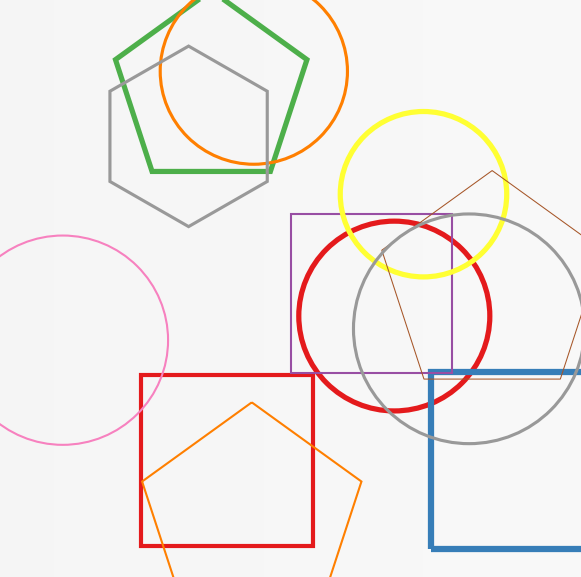[{"shape": "circle", "thickness": 2.5, "radius": 0.82, "center": [0.678, 0.452]}, {"shape": "square", "thickness": 2, "radius": 0.74, "center": [0.391, 0.202]}, {"shape": "square", "thickness": 3, "radius": 0.77, "center": [0.896, 0.201]}, {"shape": "pentagon", "thickness": 2.5, "radius": 0.87, "center": [0.363, 0.842]}, {"shape": "square", "thickness": 1, "radius": 0.69, "center": [0.639, 0.491]}, {"shape": "pentagon", "thickness": 1, "radius": 0.99, "center": [0.433, 0.104]}, {"shape": "circle", "thickness": 1.5, "radius": 0.81, "center": [0.437, 0.876]}, {"shape": "circle", "thickness": 2.5, "radius": 0.72, "center": [0.729, 0.663]}, {"shape": "pentagon", "thickness": 0.5, "radius": 1.0, "center": [0.847, 0.504]}, {"shape": "circle", "thickness": 1, "radius": 0.91, "center": [0.108, 0.41]}, {"shape": "circle", "thickness": 1.5, "radius": 0.99, "center": [0.807, 0.43]}, {"shape": "hexagon", "thickness": 1.5, "radius": 0.78, "center": [0.324, 0.763]}]